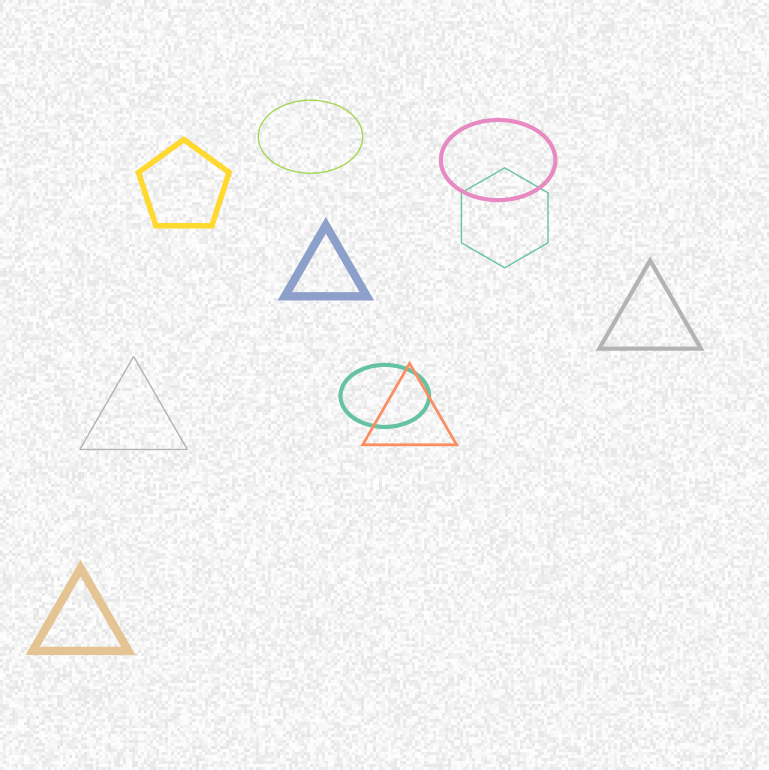[{"shape": "hexagon", "thickness": 0.5, "radius": 0.32, "center": [0.655, 0.717]}, {"shape": "oval", "thickness": 1.5, "radius": 0.29, "center": [0.5, 0.486]}, {"shape": "triangle", "thickness": 1, "radius": 0.35, "center": [0.532, 0.458]}, {"shape": "triangle", "thickness": 3, "radius": 0.31, "center": [0.423, 0.646]}, {"shape": "oval", "thickness": 1.5, "radius": 0.37, "center": [0.647, 0.792]}, {"shape": "oval", "thickness": 0.5, "radius": 0.34, "center": [0.403, 0.822]}, {"shape": "pentagon", "thickness": 2, "radius": 0.31, "center": [0.239, 0.757]}, {"shape": "triangle", "thickness": 3, "radius": 0.36, "center": [0.105, 0.191]}, {"shape": "triangle", "thickness": 0.5, "radius": 0.4, "center": [0.174, 0.457]}, {"shape": "triangle", "thickness": 1.5, "radius": 0.38, "center": [0.844, 0.585]}]